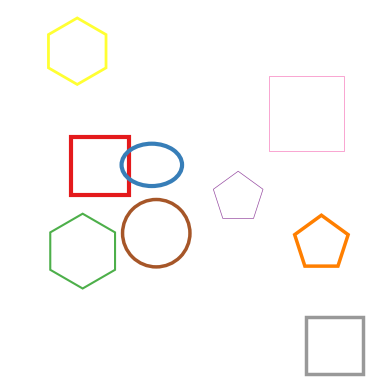[{"shape": "square", "thickness": 3, "radius": 0.38, "center": [0.259, 0.569]}, {"shape": "oval", "thickness": 3, "radius": 0.39, "center": [0.394, 0.572]}, {"shape": "hexagon", "thickness": 1.5, "radius": 0.49, "center": [0.215, 0.348]}, {"shape": "pentagon", "thickness": 0.5, "radius": 0.34, "center": [0.619, 0.487]}, {"shape": "pentagon", "thickness": 2.5, "radius": 0.37, "center": [0.835, 0.368]}, {"shape": "hexagon", "thickness": 2, "radius": 0.43, "center": [0.201, 0.867]}, {"shape": "circle", "thickness": 2.5, "radius": 0.44, "center": [0.406, 0.394]}, {"shape": "square", "thickness": 0.5, "radius": 0.49, "center": [0.797, 0.705]}, {"shape": "square", "thickness": 2.5, "radius": 0.37, "center": [0.869, 0.103]}]